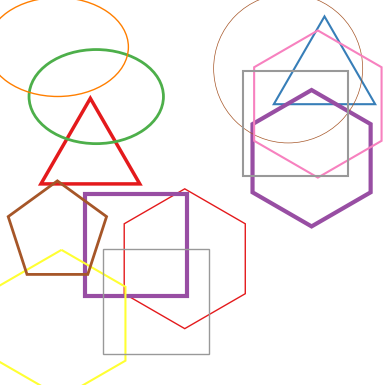[{"shape": "hexagon", "thickness": 1, "radius": 0.91, "center": [0.48, 0.328]}, {"shape": "triangle", "thickness": 2.5, "radius": 0.74, "center": [0.235, 0.596]}, {"shape": "triangle", "thickness": 1.5, "radius": 0.76, "center": [0.843, 0.805]}, {"shape": "oval", "thickness": 2, "radius": 0.87, "center": [0.25, 0.749]}, {"shape": "square", "thickness": 3, "radius": 0.67, "center": [0.354, 0.364]}, {"shape": "hexagon", "thickness": 3, "radius": 0.89, "center": [0.809, 0.589]}, {"shape": "oval", "thickness": 1, "radius": 0.92, "center": [0.15, 0.878]}, {"shape": "hexagon", "thickness": 1.5, "radius": 0.96, "center": [0.16, 0.159]}, {"shape": "pentagon", "thickness": 2, "radius": 0.67, "center": [0.149, 0.396]}, {"shape": "circle", "thickness": 0.5, "radius": 0.97, "center": [0.748, 0.822]}, {"shape": "hexagon", "thickness": 1.5, "radius": 0.96, "center": [0.826, 0.73]}, {"shape": "square", "thickness": 1, "radius": 0.69, "center": [0.405, 0.217]}, {"shape": "square", "thickness": 1.5, "radius": 0.68, "center": [0.768, 0.679]}]